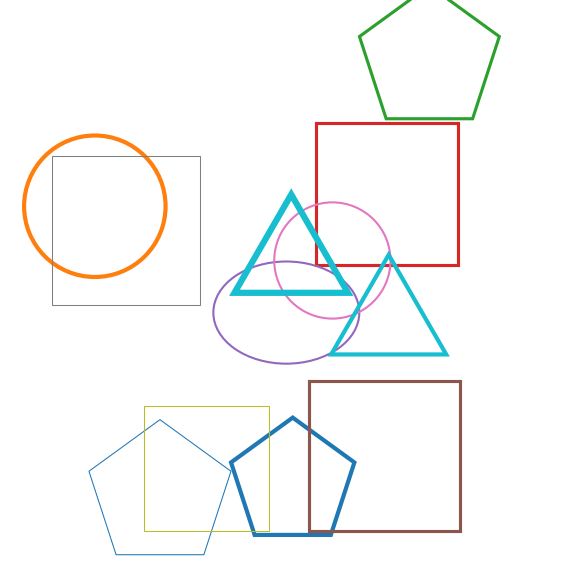[{"shape": "pentagon", "thickness": 0.5, "radius": 0.65, "center": [0.277, 0.143]}, {"shape": "pentagon", "thickness": 2, "radius": 0.56, "center": [0.507, 0.164]}, {"shape": "circle", "thickness": 2, "radius": 0.61, "center": [0.164, 0.642]}, {"shape": "pentagon", "thickness": 1.5, "radius": 0.64, "center": [0.744, 0.897]}, {"shape": "square", "thickness": 1.5, "radius": 0.62, "center": [0.671, 0.663]}, {"shape": "oval", "thickness": 1, "radius": 0.63, "center": [0.496, 0.458]}, {"shape": "square", "thickness": 1.5, "radius": 0.65, "center": [0.666, 0.21]}, {"shape": "circle", "thickness": 1, "radius": 0.5, "center": [0.576, 0.548]}, {"shape": "square", "thickness": 0.5, "radius": 0.64, "center": [0.218, 0.6]}, {"shape": "square", "thickness": 0.5, "radius": 0.54, "center": [0.358, 0.188]}, {"shape": "triangle", "thickness": 2, "radius": 0.58, "center": [0.673, 0.443]}, {"shape": "triangle", "thickness": 3, "radius": 0.57, "center": [0.504, 0.549]}]